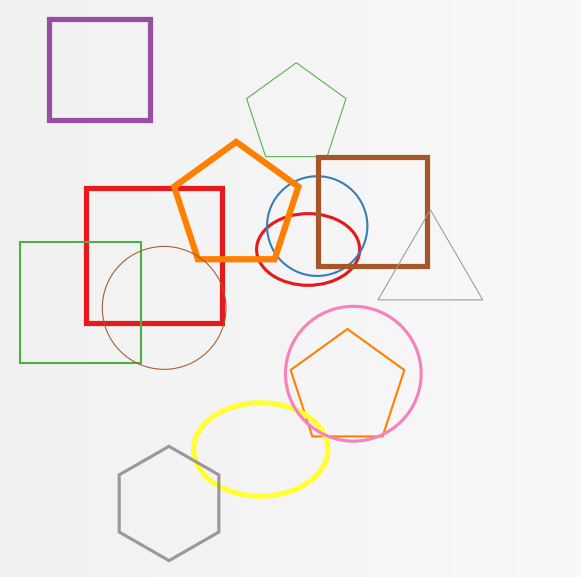[{"shape": "oval", "thickness": 1.5, "radius": 0.44, "center": [0.53, 0.567]}, {"shape": "square", "thickness": 2.5, "radius": 0.59, "center": [0.265, 0.556]}, {"shape": "circle", "thickness": 1, "radius": 0.43, "center": [0.546, 0.608]}, {"shape": "square", "thickness": 1, "radius": 0.52, "center": [0.138, 0.475]}, {"shape": "pentagon", "thickness": 0.5, "radius": 0.45, "center": [0.51, 0.801]}, {"shape": "square", "thickness": 2.5, "radius": 0.44, "center": [0.171, 0.88]}, {"shape": "pentagon", "thickness": 1, "radius": 0.51, "center": [0.598, 0.327]}, {"shape": "pentagon", "thickness": 3, "radius": 0.56, "center": [0.406, 0.641]}, {"shape": "oval", "thickness": 2.5, "radius": 0.58, "center": [0.449, 0.221]}, {"shape": "circle", "thickness": 0.5, "radius": 0.53, "center": [0.282, 0.466]}, {"shape": "square", "thickness": 2.5, "radius": 0.47, "center": [0.64, 0.633]}, {"shape": "circle", "thickness": 1.5, "radius": 0.58, "center": [0.608, 0.352]}, {"shape": "hexagon", "thickness": 1.5, "radius": 0.49, "center": [0.291, 0.127]}, {"shape": "triangle", "thickness": 0.5, "radius": 0.52, "center": [0.74, 0.532]}]